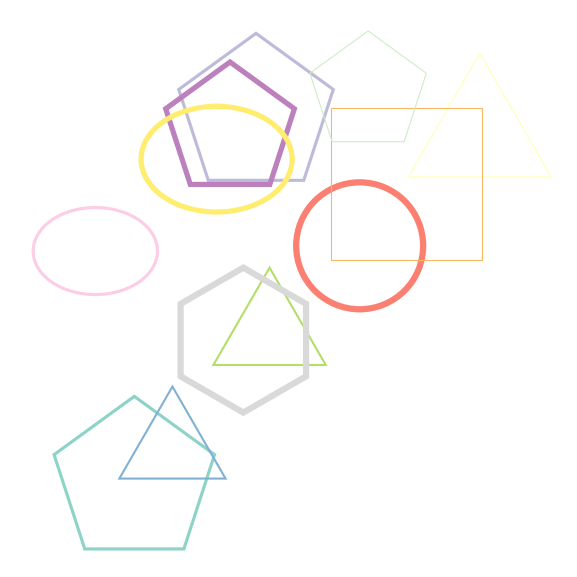[{"shape": "pentagon", "thickness": 1.5, "radius": 0.73, "center": [0.233, 0.167]}, {"shape": "triangle", "thickness": 0.5, "radius": 0.71, "center": [0.831, 0.764]}, {"shape": "pentagon", "thickness": 1.5, "radius": 0.7, "center": [0.443, 0.801]}, {"shape": "circle", "thickness": 3, "radius": 0.55, "center": [0.623, 0.574]}, {"shape": "triangle", "thickness": 1, "radius": 0.53, "center": [0.299, 0.224]}, {"shape": "square", "thickness": 0.5, "radius": 0.66, "center": [0.704, 0.681]}, {"shape": "triangle", "thickness": 1, "radius": 0.56, "center": [0.467, 0.423]}, {"shape": "oval", "thickness": 1.5, "radius": 0.54, "center": [0.165, 0.564]}, {"shape": "hexagon", "thickness": 3, "radius": 0.63, "center": [0.421, 0.41]}, {"shape": "pentagon", "thickness": 2.5, "radius": 0.59, "center": [0.398, 0.775]}, {"shape": "pentagon", "thickness": 0.5, "radius": 0.53, "center": [0.637, 0.84]}, {"shape": "oval", "thickness": 2.5, "radius": 0.65, "center": [0.375, 0.724]}]